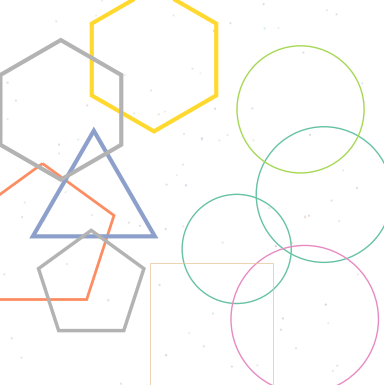[{"shape": "circle", "thickness": 1, "radius": 0.71, "center": [0.615, 0.353]}, {"shape": "circle", "thickness": 1, "radius": 0.88, "center": [0.842, 0.495]}, {"shape": "pentagon", "thickness": 2, "radius": 0.98, "center": [0.11, 0.38]}, {"shape": "triangle", "thickness": 3, "radius": 0.91, "center": [0.244, 0.478]}, {"shape": "circle", "thickness": 1, "radius": 0.96, "center": [0.791, 0.171]}, {"shape": "circle", "thickness": 1, "radius": 0.83, "center": [0.781, 0.716]}, {"shape": "hexagon", "thickness": 3, "radius": 0.93, "center": [0.4, 0.845]}, {"shape": "square", "thickness": 0.5, "radius": 0.8, "center": [0.549, 0.157]}, {"shape": "pentagon", "thickness": 2.5, "radius": 0.72, "center": [0.237, 0.258]}, {"shape": "hexagon", "thickness": 3, "radius": 0.91, "center": [0.158, 0.715]}]